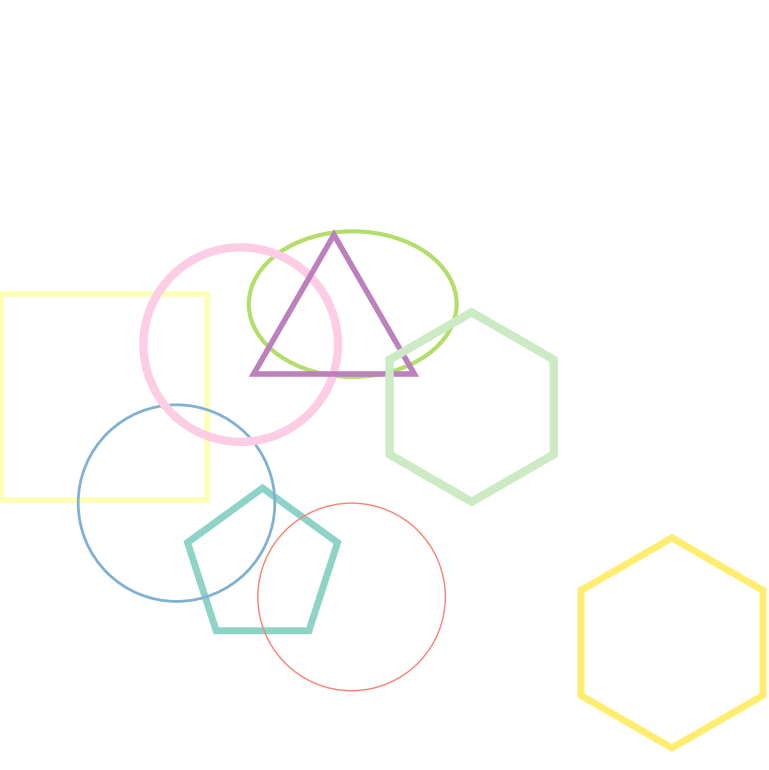[{"shape": "pentagon", "thickness": 2.5, "radius": 0.51, "center": [0.341, 0.264]}, {"shape": "square", "thickness": 2, "radius": 0.67, "center": [0.135, 0.485]}, {"shape": "circle", "thickness": 0.5, "radius": 0.61, "center": [0.457, 0.225]}, {"shape": "circle", "thickness": 1, "radius": 0.64, "center": [0.229, 0.347]}, {"shape": "oval", "thickness": 1.5, "radius": 0.67, "center": [0.458, 0.605]}, {"shape": "circle", "thickness": 3, "radius": 0.63, "center": [0.313, 0.552]}, {"shape": "triangle", "thickness": 2, "radius": 0.6, "center": [0.434, 0.575]}, {"shape": "hexagon", "thickness": 3, "radius": 0.62, "center": [0.613, 0.471]}, {"shape": "hexagon", "thickness": 2.5, "radius": 0.68, "center": [0.873, 0.165]}]